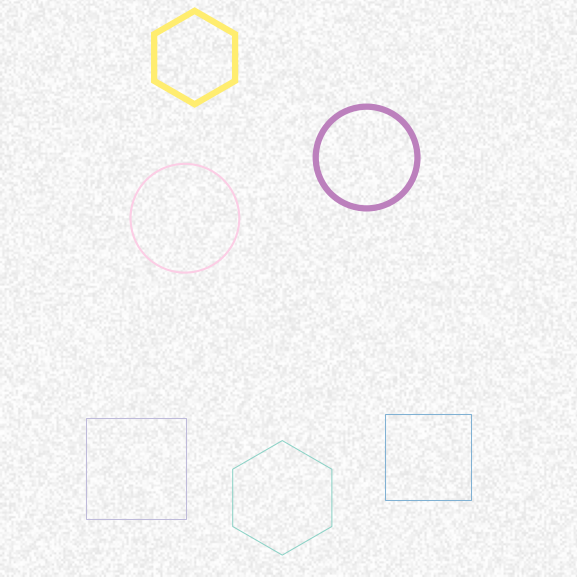[{"shape": "hexagon", "thickness": 0.5, "radius": 0.5, "center": [0.489, 0.137]}, {"shape": "square", "thickness": 0.5, "radius": 0.43, "center": [0.236, 0.188]}, {"shape": "square", "thickness": 0.5, "radius": 0.37, "center": [0.741, 0.208]}, {"shape": "circle", "thickness": 1, "radius": 0.47, "center": [0.32, 0.621]}, {"shape": "circle", "thickness": 3, "radius": 0.44, "center": [0.635, 0.726]}, {"shape": "hexagon", "thickness": 3, "radius": 0.4, "center": [0.337, 0.9]}]